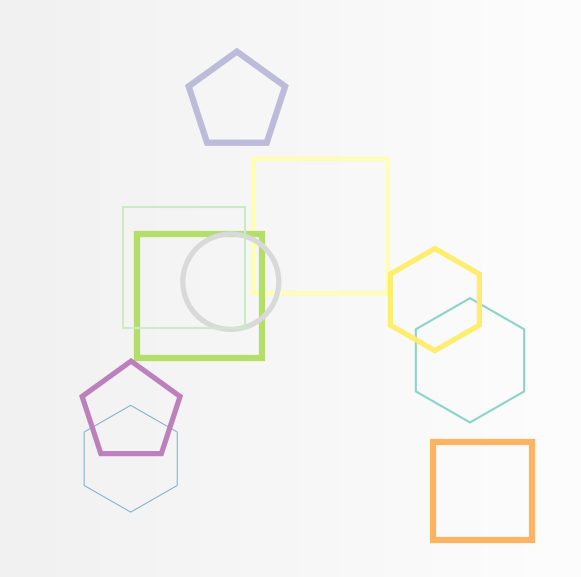[{"shape": "hexagon", "thickness": 1, "radius": 0.54, "center": [0.809, 0.375]}, {"shape": "square", "thickness": 2, "radius": 0.58, "center": [0.551, 0.608]}, {"shape": "pentagon", "thickness": 3, "radius": 0.44, "center": [0.408, 0.823]}, {"shape": "hexagon", "thickness": 0.5, "radius": 0.46, "center": [0.225, 0.205]}, {"shape": "square", "thickness": 3, "radius": 0.42, "center": [0.83, 0.148]}, {"shape": "square", "thickness": 3, "radius": 0.54, "center": [0.342, 0.486]}, {"shape": "circle", "thickness": 2.5, "radius": 0.41, "center": [0.397, 0.511]}, {"shape": "pentagon", "thickness": 2.5, "radius": 0.44, "center": [0.226, 0.285]}, {"shape": "square", "thickness": 1, "radius": 0.52, "center": [0.316, 0.535]}, {"shape": "hexagon", "thickness": 2.5, "radius": 0.44, "center": [0.748, 0.48]}]